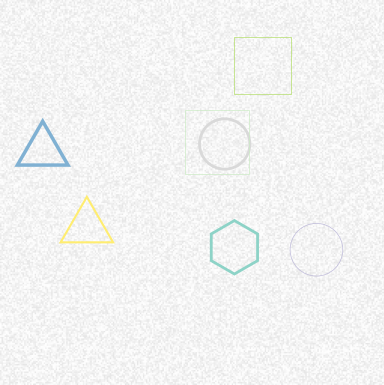[{"shape": "hexagon", "thickness": 2, "radius": 0.35, "center": [0.609, 0.358]}, {"shape": "circle", "thickness": 0.5, "radius": 0.34, "center": [0.822, 0.351]}, {"shape": "triangle", "thickness": 2.5, "radius": 0.38, "center": [0.111, 0.609]}, {"shape": "square", "thickness": 0.5, "radius": 0.37, "center": [0.682, 0.829]}, {"shape": "circle", "thickness": 2, "radius": 0.33, "center": [0.584, 0.626]}, {"shape": "square", "thickness": 0.5, "radius": 0.42, "center": [0.564, 0.632]}, {"shape": "triangle", "thickness": 1.5, "radius": 0.39, "center": [0.226, 0.41]}]